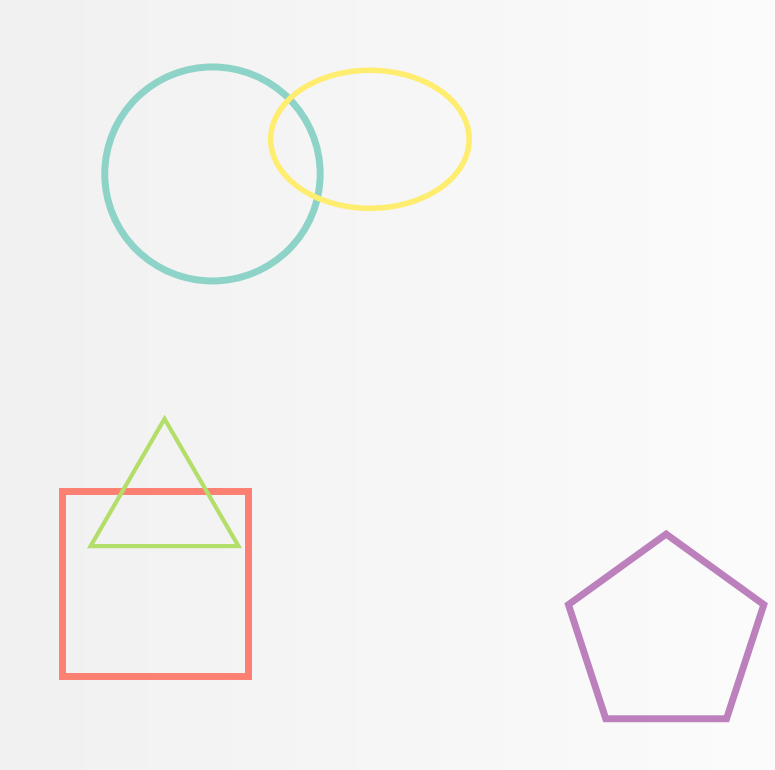[{"shape": "circle", "thickness": 2.5, "radius": 0.69, "center": [0.274, 0.774]}, {"shape": "square", "thickness": 2.5, "radius": 0.6, "center": [0.2, 0.242]}, {"shape": "triangle", "thickness": 1.5, "radius": 0.55, "center": [0.212, 0.346]}, {"shape": "pentagon", "thickness": 2.5, "radius": 0.66, "center": [0.86, 0.174]}, {"shape": "oval", "thickness": 2, "radius": 0.64, "center": [0.477, 0.819]}]